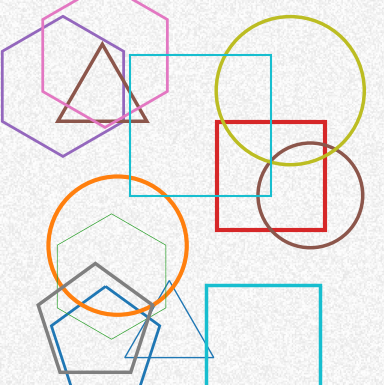[{"shape": "triangle", "thickness": 1, "radius": 0.67, "center": [0.44, 0.138]}, {"shape": "pentagon", "thickness": 2, "radius": 0.74, "center": [0.274, 0.108]}, {"shape": "circle", "thickness": 3, "radius": 0.9, "center": [0.305, 0.362]}, {"shape": "hexagon", "thickness": 0.5, "radius": 0.81, "center": [0.29, 0.282]}, {"shape": "square", "thickness": 3, "radius": 0.7, "center": [0.704, 0.543]}, {"shape": "hexagon", "thickness": 2, "radius": 0.91, "center": [0.164, 0.776]}, {"shape": "circle", "thickness": 2.5, "radius": 0.68, "center": [0.806, 0.493]}, {"shape": "triangle", "thickness": 2.5, "radius": 0.67, "center": [0.266, 0.752]}, {"shape": "hexagon", "thickness": 2, "radius": 0.93, "center": [0.273, 0.856]}, {"shape": "pentagon", "thickness": 2.5, "radius": 0.78, "center": [0.248, 0.159]}, {"shape": "circle", "thickness": 2.5, "radius": 0.96, "center": [0.754, 0.765]}, {"shape": "square", "thickness": 1.5, "radius": 0.92, "center": [0.521, 0.674]}, {"shape": "square", "thickness": 2.5, "radius": 0.74, "center": [0.683, 0.112]}]